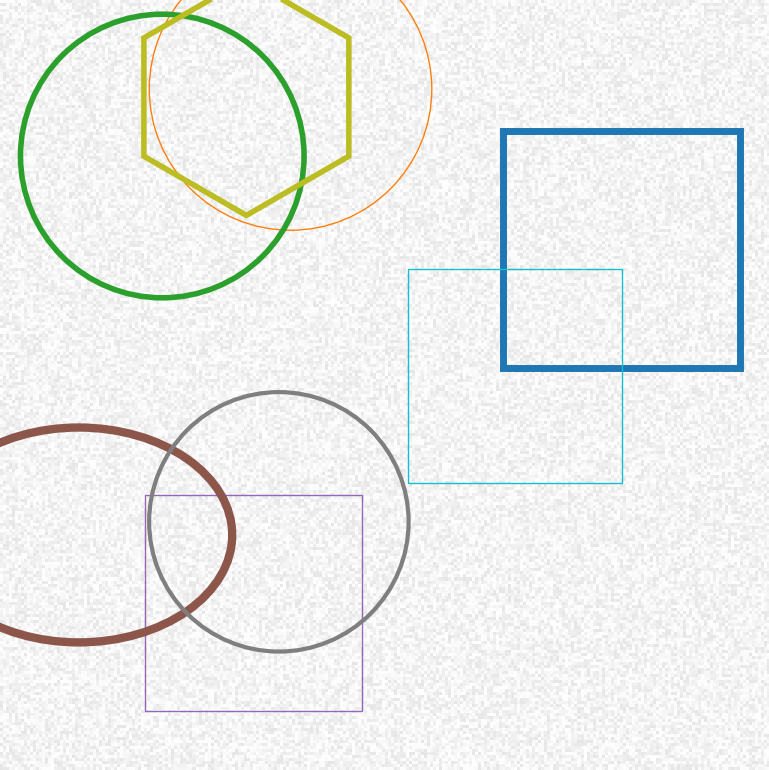[{"shape": "square", "thickness": 2.5, "radius": 0.77, "center": [0.807, 0.676]}, {"shape": "circle", "thickness": 0.5, "radius": 0.92, "center": [0.377, 0.884]}, {"shape": "circle", "thickness": 2, "radius": 0.92, "center": [0.211, 0.797]}, {"shape": "square", "thickness": 0.5, "radius": 0.7, "center": [0.329, 0.217]}, {"shape": "oval", "thickness": 3, "radius": 1.0, "center": [0.102, 0.305]}, {"shape": "circle", "thickness": 1.5, "radius": 0.84, "center": [0.362, 0.322]}, {"shape": "hexagon", "thickness": 2, "radius": 0.77, "center": [0.32, 0.874]}, {"shape": "square", "thickness": 0.5, "radius": 0.69, "center": [0.669, 0.512]}]